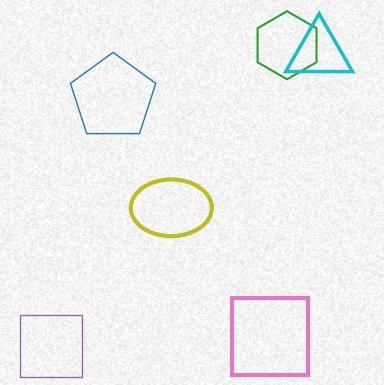[{"shape": "pentagon", "thickness": 1, "radius": 0.58, "center": [0.294, 0.747]}, {"shape": "hexagon", "thickness": 1.5, "radius": 0.44, "center": [0.746, 0.882]}, {"shape": "square", "thickness": 1, "radius": 0.4, "center": [0.133, 0.1]}, {"shape": "square", "thickness": 3, "radius": 0.5, "center": [0.702, 0.126]}, {"shape": "oval", "thickness": 3, "radius": 0.53, "center": [0.445, 0.46]}, {"shape": "triangle", "thickness": 2.5, "radius": 0.5, "center": [0.829, 0.864]}]